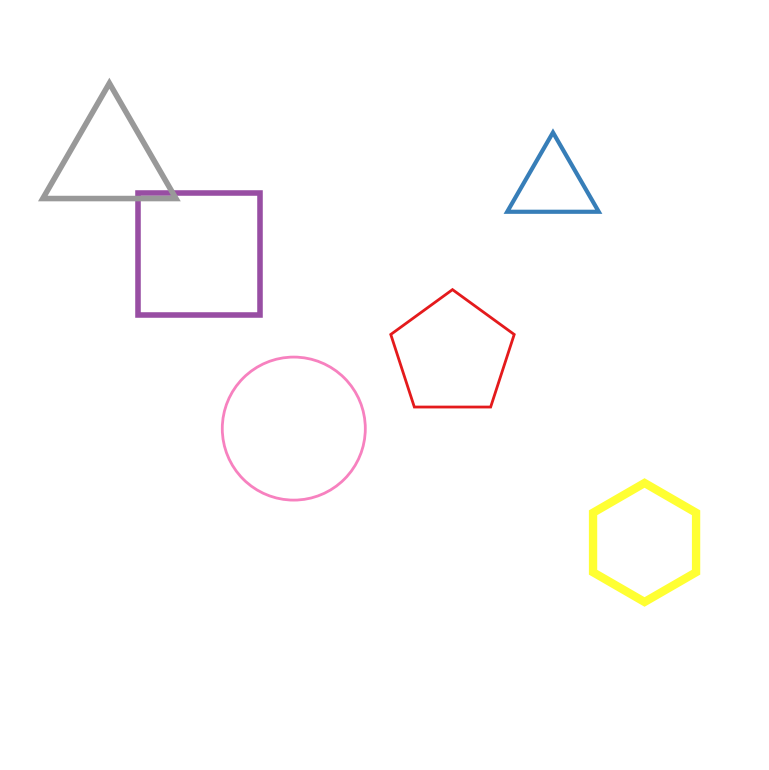[{"shape": "pentagon", "thickness": 1, "radius": 0.42, "center": [0.588, 0.54]}, {"shape": "triangle", "thickness": 1.5, "radius": 0.34, "center": [0.718, 0.759]}, {"shape": "square", "thickness": 2, "radius": 0.4, "center": [0.259, 0.67]}, {"shape": "hexagon", "thickness": 3, "radius": 0.39, "center": [0.837, 0.295]}, {"shape": "circle", "thickness": 1, "radius": 0.46, "center": [0.382, 0.443]}, {"shape": "triangle", "thickness": 2, "radius": 0.5, "center": [0.142, 0.792]}]